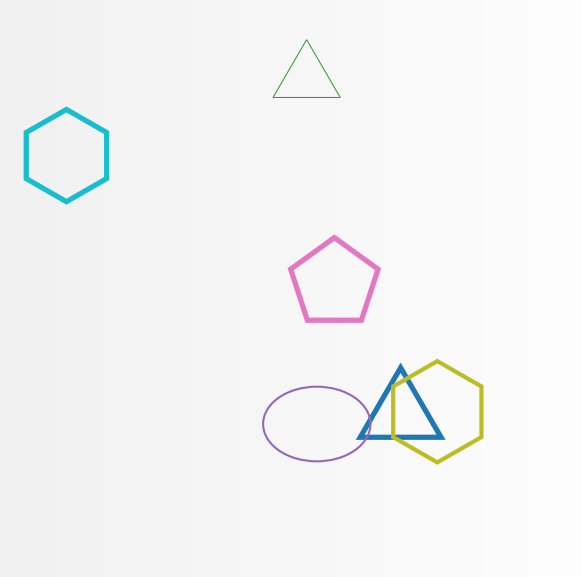[{"shape": "triangle", "thickness": 2.5, "radius": 0.4, "center": [0.689, 0.282]}, {"shape": "triangle", "thickness": 0.5, "radius": 0.33, "center": [0.528, 0.864]}, {"shape": "oval", "thickness": 1, "radius": 0.46, "center": [0.545, 0.265]}, {"shape": "pentagon", "thickness": 2.5, "radius": 0.4, "center": [0.575, 0.509]}, {"shape": "hexagon", "thickness": 2, "radius": 0.44, "center": [0.752, 0.286]}, {"shape": "hexagon", "thickness": 2.5, "radius": 0.4, "center": [0.114, 0.73]}]